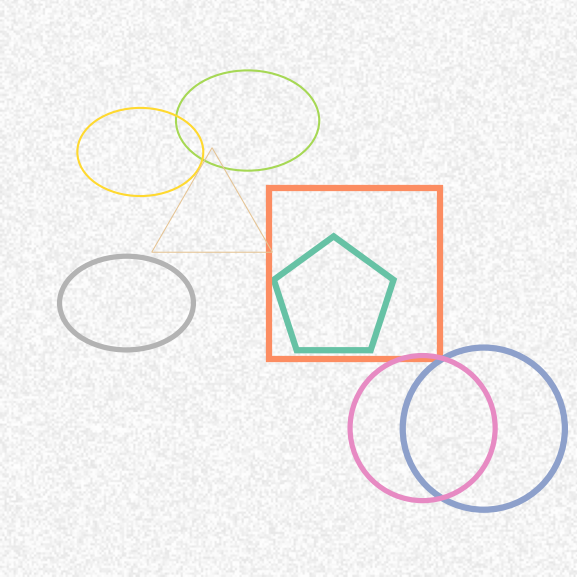[{"shape": "pentagon", "thickness": 3, "radius": 0.55, "center": [0.578, 0.481]}, {"shape": "square", "thickness": 3, "radius": 0.74, "center": [0.614, 0.526]}, {"shape": "circle", "thickness": 3, "radius": 0.7, "center": [0.838, 0.257]}, {"shape": "circle", "thickness": 2.5, "radius": 0.63, "center": [0.732, 0.258]}, {"shape": "oval", "thickness": 1, "radius": 0.62, "center": [0.429, 0.79]}, {"shape": "oval", "thickness": 1, "radius": 0.55, "center": [0.243, 0.736]}, {"shape": "triangle", "thickness": 0.5, "radius": 0.6, "center": [0.367, 0.623]}, {"shape": "oval", "thickness": 2.5, "radius": 0.58, "center": [0.219, 0.474]}]